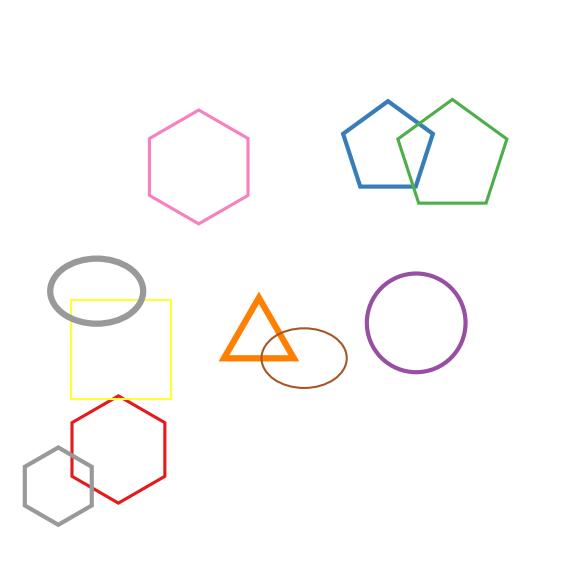[{"shape": "hexagon", "thickness": 1.5, "radius": 0.46, "center": [0.205, 0.221]}, {"shape": "pentagon", "thickness": 2, "radius": 0.41, "center": [0.672, 0.742]}, {"shape": "pentagon", "thickness": 1.5, "radius": 0.5, "center": [0.783, 0.728]}, {"shape": "circle", "thickness": 2, "radius": 0.43, "center": [0.721, 0.44]}, {"shape": "triangle", "thickness": 3, "radius": 0.35, "center": [0.448, 0.414]}, {"shape": "square", "thickness": 1, "radius": 0.43, "center": [0.21, 0.394]}, {"shape": "oval", "thickness": 1, "radius": 0.37, "center": [0.527, 0.379]}, {"shape": "hexagon", "thickness": 1.5, "radius": 0.49, "center": [0.344, 0.71]}, {"shape": "oval", "thickness": 3, "radius": 0.4, "center": [0.167, 0.495]}, {"shape": "hexagon", "thickness": 2, "radius": 0.33, "center": [0.101, 0.157]}]